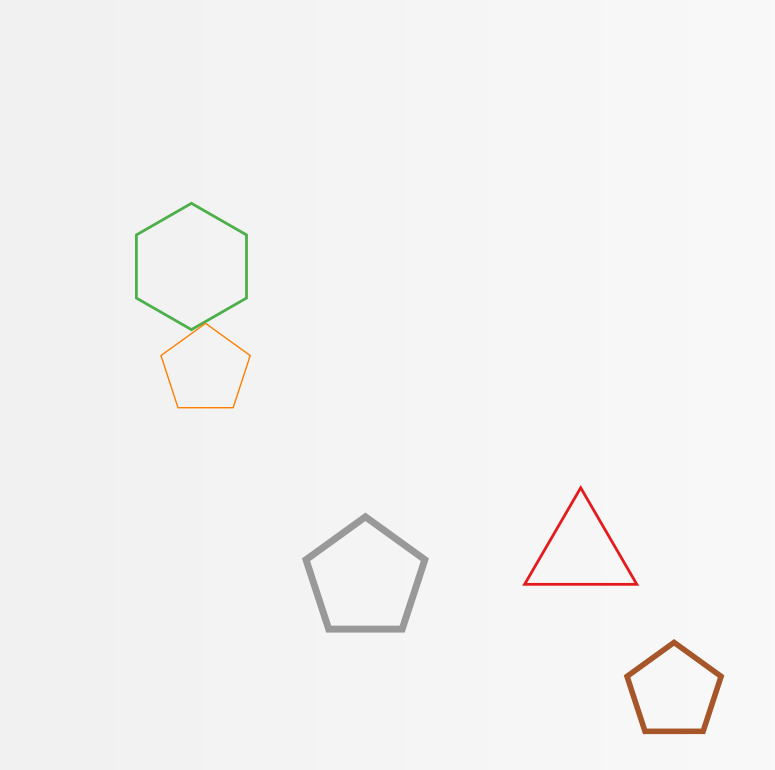[{"shape": "triangle", "thickness": 1, "radius": 0.42, "center": [0.749, 0.283]}, {"shape": "hexagon", "thickness": 1, "radius": 0.41, "center": [0.247, 0.654]}, {"shape": "pentagon", "thickness": 0.5, "radius": 0.3, "center": [0.265, 0.52]}, {"shape": "pentagon", "thickness": 2, "radius": 0.32, "center": [0.87, 0.102]}, {"shape": "pentagon", "thickness": 2.5, "radius": 0.4, "center": [0.472, 0.248]}]